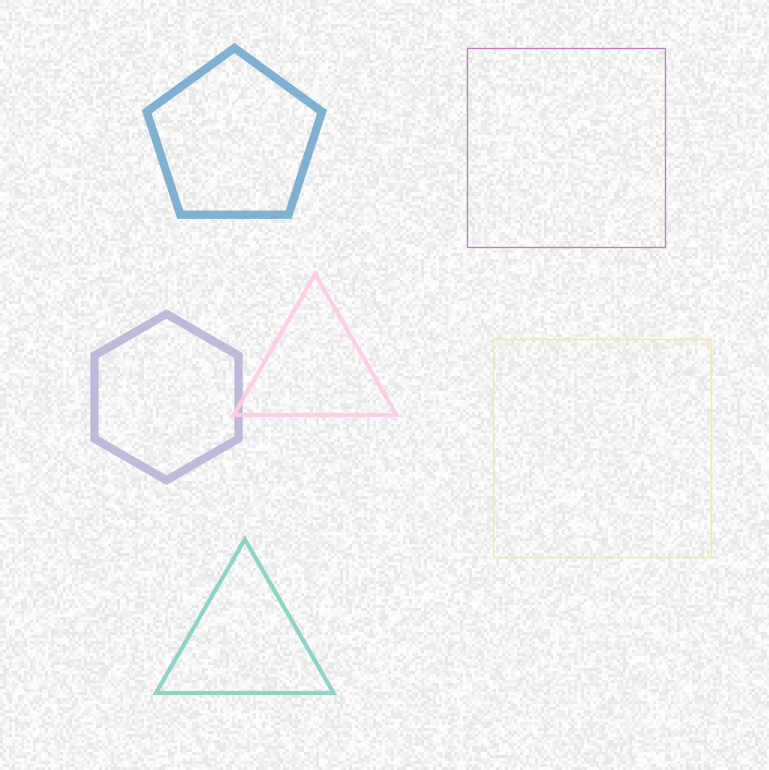[{"shape": "triangle", "thickness": 1.5, "radius": 0.67, "center": [0.318, 0.167]}, {"shape": "hexagon", "thickness": 3, "radius": 0.54, "center": [0.216, 0.484]}, {"shape": "pentagon", "thickness": 3, "radius": 0.6, "center": [0.304, 0.818]}, {"shape": "triangle", "thickness": 1.5, "radius": 0.61, "center": [0.409, 0.522]}, {"shape": "square", "thickness": 0.5, "radius": 0.64, "center": [0.735, 0.808]}, {"shape": "square", "thickness": 0.5, "radius": 0.71, "center": [0.781, 0.419]}]